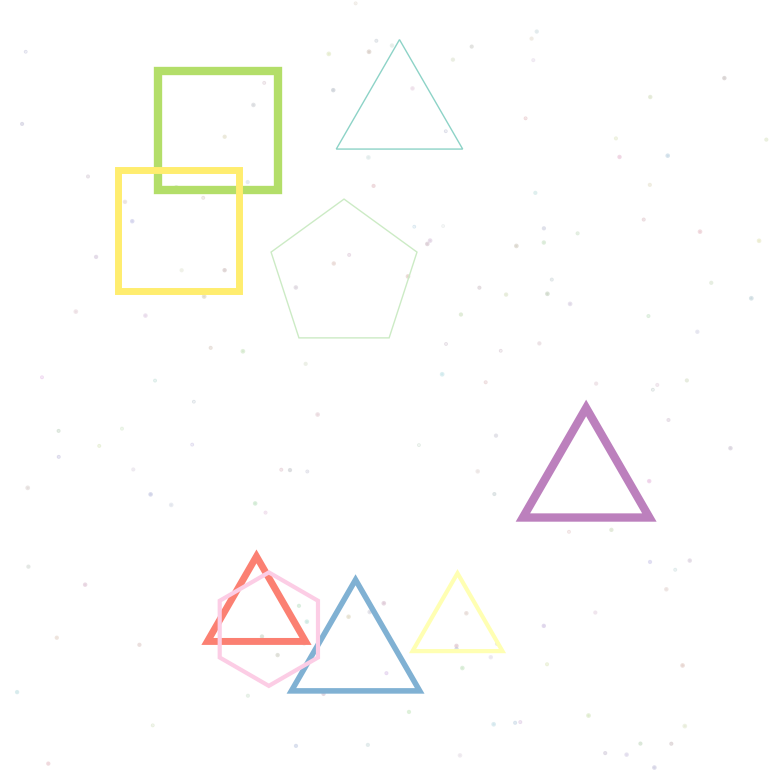[{"shape": "triangle", "thickness": 0.5, "radius": 0.47, "center": [0.519, 0.854]}, {"shape": "triangle", "thickness": 1.5, "radius": 0.34, "center": [0.594, 0.188]}, {"shape": "triangle", "thickness": 2.5, "radius": 0.37, "center": [0.333, 0.204]}, {"shape": "triangle", "thickness": 2, "radius": 0.48, "center": [0.462, 0.151]}, {"shape": "square", "thickness": 3, "radius": 0.39, "center": [0.283, 0.83]}, {"shape": "hexagon", "thickness": 1.5, "radius": 0.37, "center": [0.349, 0.183]}, {"shape": "triangle", "thickness": 3, "radius": 0.47, "center": [0.761, 0.375]}, {"shape": "pentagon", "thickness": 0.5, "radius": 0.5, "center": [0.447, 0.642]}, {"shape": "square", "thickness": 2.5, "radius": 0.39, "center": [0.232, 0.701]}]